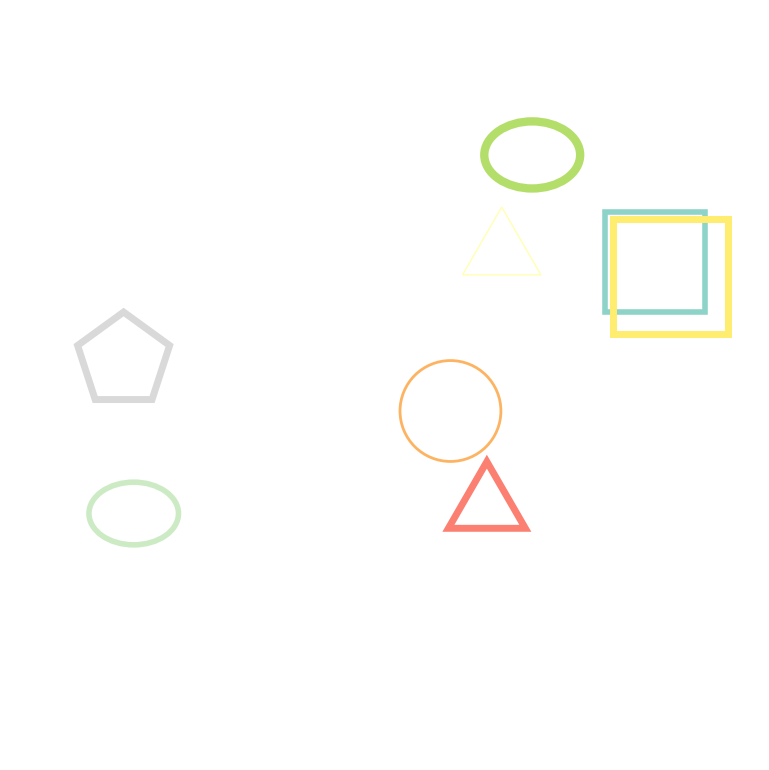[{"shape": "square", "thickness": 2, "radius": 0.33, "center": [0.851, 0.66]}, {"shape": "triangle", "thickness": 0.5, "radius": 0.29, "center": [0.652, 0.672]}, {"shape": "triangle", "thickness": 2.5, "radius": 0.29, "center": [0.632, 0.343]}, {"shape": "circle", "thickness": 1, "radius": 0.33, "center": [0.585, 0.466]}, {"shape": "oval", "thickness": 3, "radius": 0.31, "center": [0.691, 0.799]}, {"shape": "pentagon", "thickness": 2.5, "radius": 0.31, "center": [0.161, 0.532]}, {"shape": "oval", "thickness": 2, "radius": 0.29, "center": [0.174, 0.333]}, {"shape": "square", "thickness": 2.5, "radius": 0.37, "center": [0.871, 0.641]}]